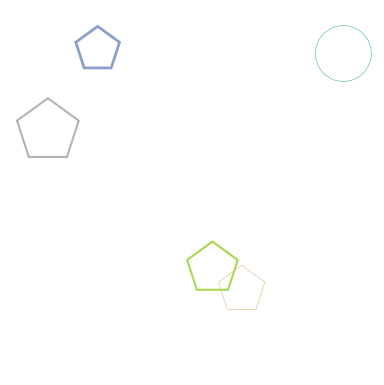[{"shape": "circle", "thickness": 0.5, "radius": 0.36, "center": [0.892, 0.861]}, {"shape": "pentagon", "thickness": 2, "radius": 0.3, "center": [0.254, 0.872]}, {"shape": "pentagon", "thickness": 1.5, "radius": 0.35, "center": [0.552, 0.303]}, {"shape": "pentagon", "thickness": 0.5, "radius": 0.32, "center": [0.628, 0.248]}, {"shape": "pentagon", "thickness": 1.5, "radius": 0.42, "center": [0.124, 0.661]}]